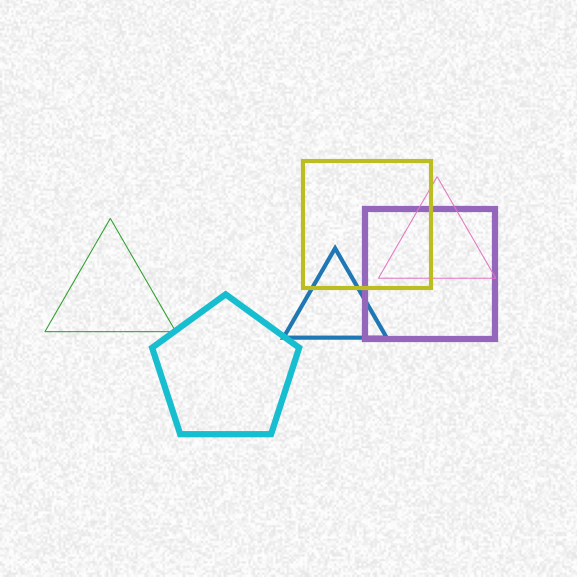[{"shape": "triangle", "thickness": 2, "radius": 0.52, "center": [0.58, 0.466]}, {"shape": "triangle", "thickness": 0.5, "radius": 0.65, "center": [0.191, 0.49]}, {"shape": "square", "thickness": 3, "radius": 0.56, "center": [0.745, 0.525]}, {"shape": "triangle", "thickness": 0.5, "radius": 0.59, "center": [0.757, 0.576]}, {"shape": "square", "thickness": 2, "radius": 0.55, "center": [0.635, 0.61]}, {"shape": "pentagon", "thickness": 3, "radius": 0.67, "center": [0.391, 0.356]}]